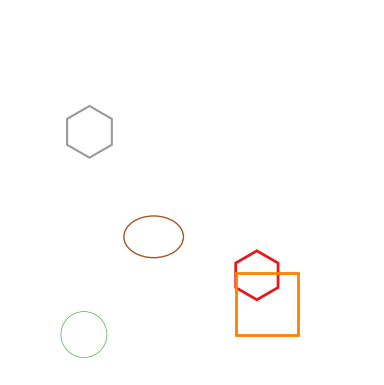[{"shape": "hexagon", "thickness": 2, "radius": 0.32, "center": [0.667, 0.285]}, {"shape": "circle", "thickness": 0.5, "radius": 0.3, "center": [0.218, 0.131]}, {"shape": "square", "thickness": 2, "radius": 0.4, "center": [0.693, 0.21]}, {"shape": "oval", "thickness": 1, "radius": 0.39, "center": [0.399, 0.385]}, {"shape": "hexagon", "thickness": 1.5, "radius": 0.34, "center": [0.232, 0.658]}]